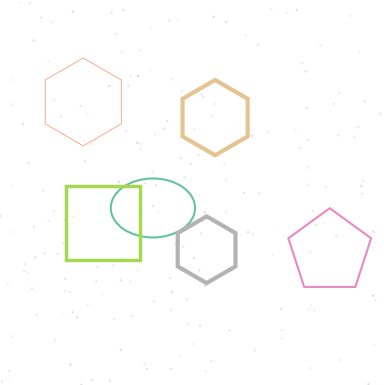[{"shape": "oval", "thickness": 1.5, "radius": 0.55, "center": [0.397, 0.46]}, {"shape": "hexagon", "thickness": 0.5, "radius": 0.57, "center": [0.216, 0.735]}, {"shape": "pentagon", "thickness": 1.5, "radius": 0.57, "center": [0.856, 0.346]}, {"shape": "square", "thickness": 2.5, "radius": 0.48, "center": [0.267, 0.42]}, {"shape": "hexagon", "thickness": 3, "radius": 0.49, "center": [0.559, 0.694]}, {"shape": "hexagon", "thickness": 3, "radius": 0.43, "center": [0.537, 0.351]}]